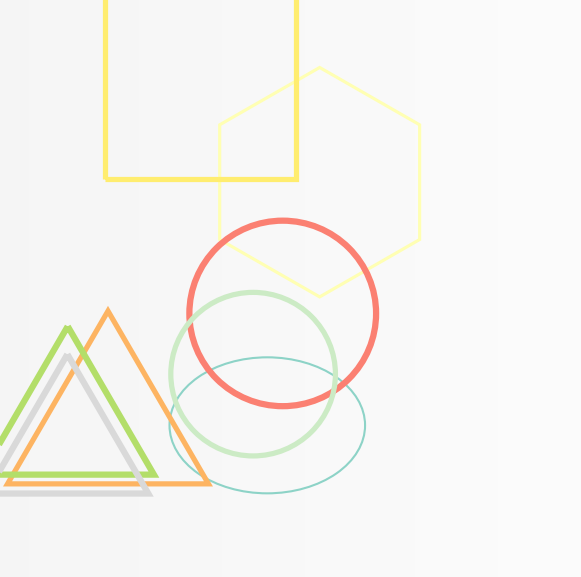[{"shape": "oval", "thickness": 1, "radius": 0.84, "center": [0.46, 0.263]}, {"shape": "hexagon", "thickness": 1.5, "radius": 0.99, "center": [0.55, 0.684]}, {"shape": "circle", "thickness": 3, "radius": 0.8, "center": [0.486, 0.456]}, {"shape": "triangle", "thickness": 2.5, "radius": 1.0, "center": [0.186, 0.261]}, {"shape": "triangle", "thickness": 3, "radius": 0.86, "center": [0.117, 0.263]}, {"shape": "triangle", "thickness": 3, "radius": 0.8, "center": [0.116, 0.225]}, {"shape": "circle", "thickness": 2.5, "radius": 0.71, "center": [0.435, 0.351]}, {"shape": "square", "thickness": 2.5, "radius": 0.82, "center": [0.344, 0.853]}]